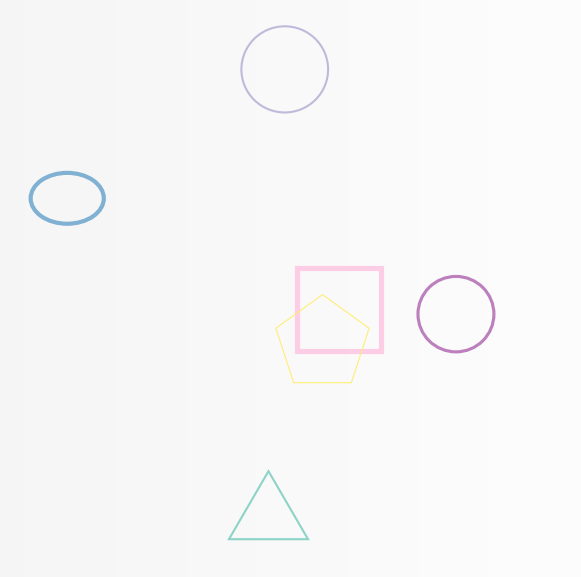[{"shape": "triangle", "thickness": 1, "radius": 0.39, "center": [0.462, 0.105]}, {"shape": "circle", "thickness": 1, "radius": 0.37, "center": [0.49, 0.879]}, {"shape": "oval", "thickness": 2, "radius": 0.31, "center": [0.116, 0.656]}, {"shape": "square", "thickness": 2.5, "radius": 0.36, "center": [0.583, 0.463]}, {"shape": "circle", "thickness": 1.5, "radius": 0.33, "center": [0.784, 0.455]}, {"shape": "pentagon", "thickness": 0.5, "radius": 0.42, "center": [0.555, 0.405]}]